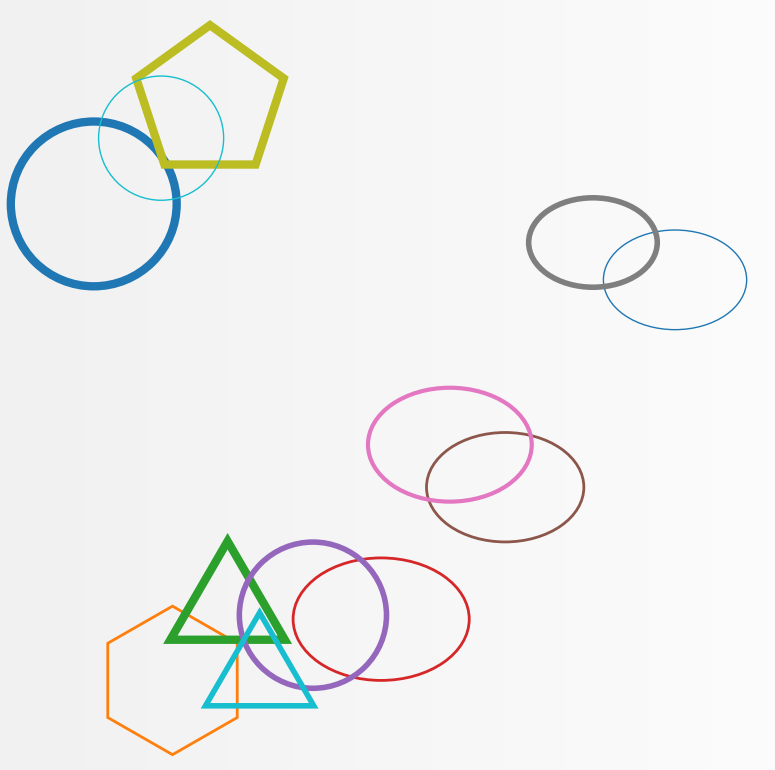[{"shape": "circle", "thickness": 3, "radius": 0.53, "center": [0.121, 0.735]}, {"shape": "oval", "thickness": 0.5, "radius": 0.46, "center": [0.871, 0.637]}, {"shape": "hexagon", "thickness": 1, "radius": 0.48, "center": [0.223, 0.116]}, {"shape": "triangle", "thickness": 3, "radius": 0.43, "center": [0.294, 0.212]}, {"shape": "oval", "thickness": 1, "radius": 0.57, "center": [0.492, 0.196]}, {"shape": "circle", "thickness": 2, "radius": 0.47, "center": [0.404, 0.201]}, {"shape": "oval", "thickness": 1, "radius": 0.51, "center": [0.652, 0.367]}, {"shape": "oval", "thickness": 1.5, "radius": 0.53, "center": [0.58, 0.422]}, {"shape": "oval", "thickness": 2, "radius": 0.41, "center": [0.765, 0.685]}, {"shape": "pentagon", "thickness": 3, "radius": 0.5, "center": [0.271, 0.867]}, {"shape": "triangle", "thickness": 2, "radius": 0.4, "center": [0.335, 0.124]}, {"shape": "circle", "thickness": 0.5, "radius": 0.4, "center": [0.208, 0.821]}]